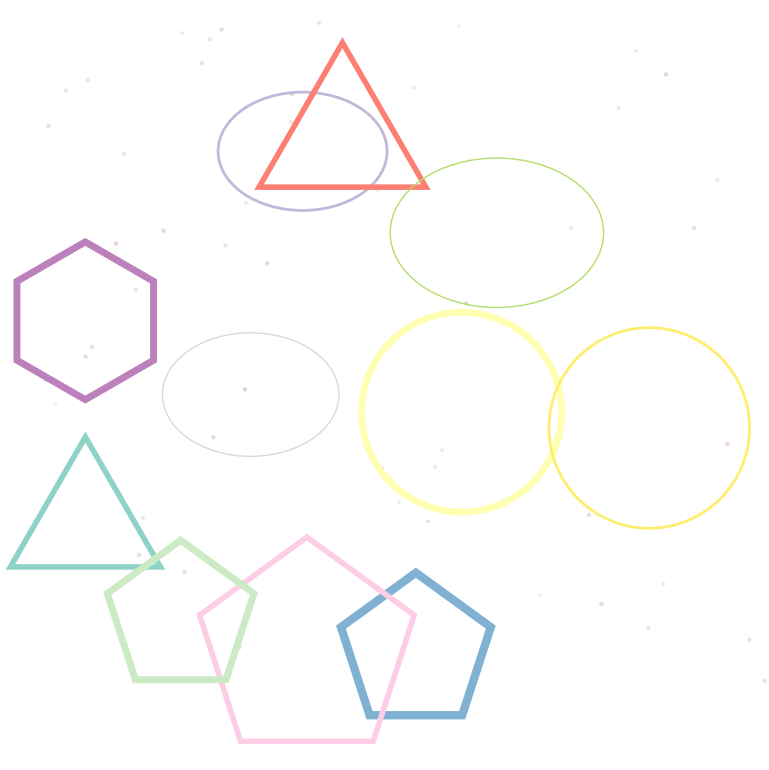[{"shape": "triangle", "thickness": 2, "radius": 0.56, "center": [0.111, 0.32]}, {"shape": "circle", "thickness": 2.5, "radius": 0.65, "center": [0.6, 0.465]}, {"shape": "oval", "thickness": 1, "radius": 0.55, "center": [0.393, 0.804]}, {"shape": "triangle", "thickness": 2, "radius": 0.63, "center": [0.445, 0.819]}, {"shape": "pentagon", "thickness": 3, "radius": 0.51, "center": [0.54, 0.154]}, {"shape": "oval", "thickness": 0.5, "radius": 0.69, "center": [0.645, 0.698]}, {"shape": "pentagon", "thickness": 2, "radius": 0.73, "center": [0.399, 0.156]}, {"shape": "oval", "thickness": 0.5, "radius": 0.57, "center": [0.326, 0.488]}, {"shape": "hexagon", "thickness": 2.5, "radius": 0.51, "center": [0.111, 0.583]}, {"shape": "pentagon", "thickness": 2.5, "radius": 0.5, "center": [0.235, 0.198]}, {"shape": "circle", "thickness": 1, "radius": 0.65, "center": [0.843, 0.444]}]